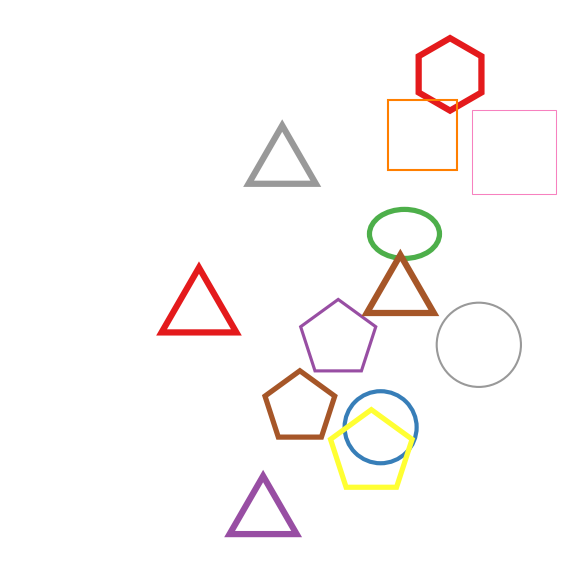[{"shape": "triangle", "thickness": 3, "radius": 0.37, "center": [0.345, 0.461]}, {"shape": "hexagon", "thickness": 3, "radius": 0.31, "center": [0.779, 0.87]}, {"shape": "circle", "thickness": 2, "radius": 0.31, "center": [0.659, 0.259]}, {"shape": "oval", "thickness": 2.5, "radius": 0.3, "center": [0.7, 0.594]}, {"shape": "pentagon", "thickness": 1.5, "radius": 0.34, "center": [0.586, 0.412]}, {"shape": "triangle", "thickness": 3, "radius": 0.33, "center": [0.456, 0.108]}, {"shape": "square", "thickness": 1, "radius": 0.3, "center": [0.732, 0.765]}, {"shape": "pentagon", "thickness": 2.5, "radius": 0.37, "center": [0.643, 0.215]}, {"shape": "triangle", "thickness": 3, "radius": 0.34, "center": [0.693, 0.491]}, {"shape": "pentagon", "thickness": 2.5, "radius": 0.32, "center": [0.519, 0.294]}, {"shape": "square", "thickness": 0.5, "radius": 0.37, "center": [0.89, 0.736]}, {"shape": "triangle", "thickness": 3, "radius": 0.34, "center": [0.489, 0.715]}, {"shape": "circle", "thickness": 1, "radius": 0.36, "center": [0.829, 0.402]}]